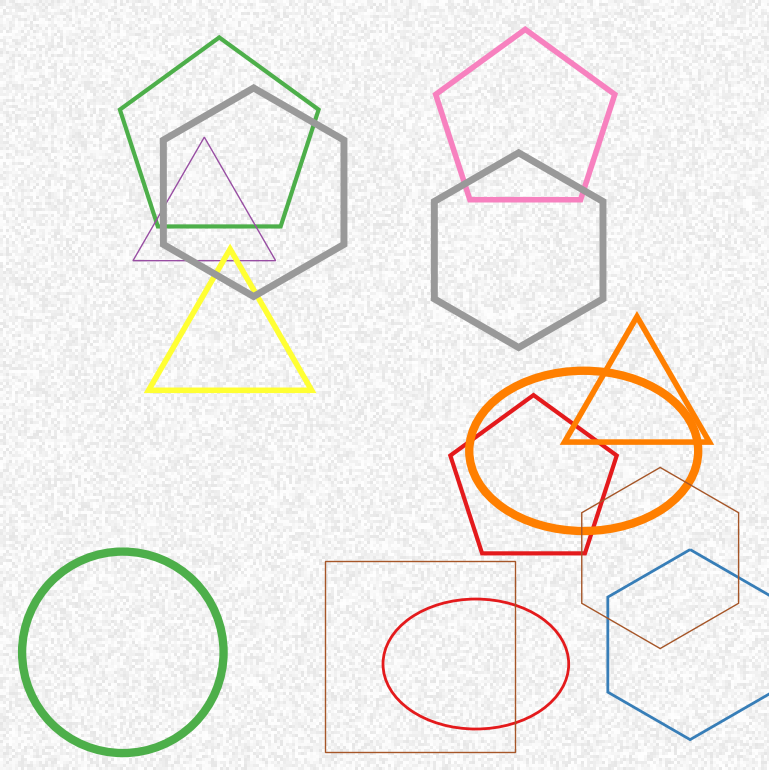[{"shape": "pentagon", "thickness": 1.5, "radius": 0.57, "center": [0.693, 0.373]}, {"shape": "oval", "thickness": 1, "radius": 0.6, "center": [0.618, 0.138]}, {"shape": "hexagon", "thickness": 1, "radius": 0.62, "center": [0.896, 0.163]}, {"shape": "pentagon", "thickness": 1.5, "radius": 0.68, "center": [0.285, 0.816]}, {"shape": "circle", "thickness": 3, "radius": 0.65, "center": [0.16, 0.153]}, {"shape": "triangle", "thickness": 0.5, "radius": 0.53, "center": [0.265, 0.715]}, {"shape": "triangle", "thickness": 2, "radius": 0.54, "center": [0.827, 0.48]}, {"shape": "oval", "thickness": 3, "radius": 0.74, "center": [0.758, 0.414]}, {"shape": "triangle", "thickness": 2, "radius": 0.61, "center": [0.299, 0.554]}, {"shape": "hexagon", "thickness": 0.5, "radius": 0.59, "center": [0.857, 0.275]}, {"shape": "square", "thickness": 0.5, "radius": 0.62, "center": [0.545, 0.147]}, {"shape": "pentagon", "thickness": 2, "radius": 0.61, "center": [0.682, 0.84]}, {"shape": "hexagon", "thickness": 2.5, "radius": 0.68, "center": [0.329, 0.75]}, {"shape": "hexagon", "thickness": 2.5, "radius": 0.63, "center": [0.674, 0.675]}]